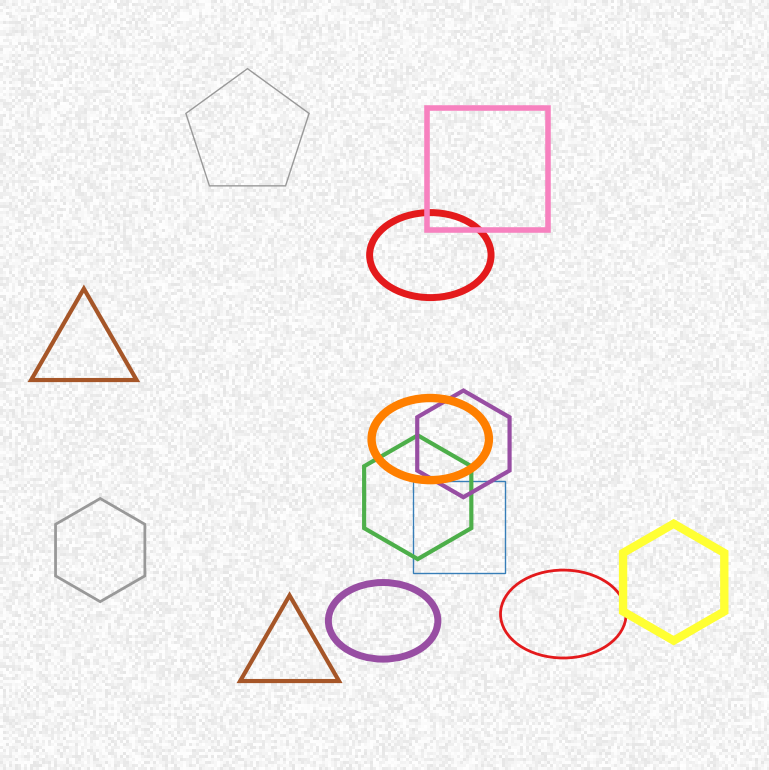[{"shape": "oval", "thickness": 2.5, "radius": 0.39, "center": [0.559, 0.669]}, {"shape": "oval", "thickness": 1, "radius": 0.41, "center": [0.732, 0.203]}, {"shape": "square", "thickness": 0.5, "radius": 0.3, "center": [0.596, 0.316]}, {"shape": "hexagon", "thickness": 1.5, "radius": 0.4, "center": [0.543, 0.354]}, {"shape": "oval", "thickness": 2.5, "radius": 0.36, "center": [0.498, 0.194]}, {"shape": "hexagon", "thickness": 1.5, "radius": 0.35, "center": [0.602, 0.424]}, {"shape": "oval", "thickness": 3, "radius": 0.38, "center": [0.559, 0.43]}, {"shape": "hexagon", "thickness": 3, "radius": 0.38, "center": [0.875, 0.244]}, {"shape": "triangle", "thickness": 1.5, "radius": 0.4, "center": [0.109, 0.546]}, {"shape": "triangle", "thickness": 1.5, "radius": 0.37, "center": [0.376, 0.153]}, {"shape": "square", "thickness": 2, "radius": 0.39, "center": [0.634, 0.781]}, {"shape": "pentagon", "thickness": 0.5, "radius": 0.42, "center": [0.321, 0.827]}, {"shape": "hexagon", "thickness": 1, "radius": 0.33, "center": [0.13, 0.286]}]